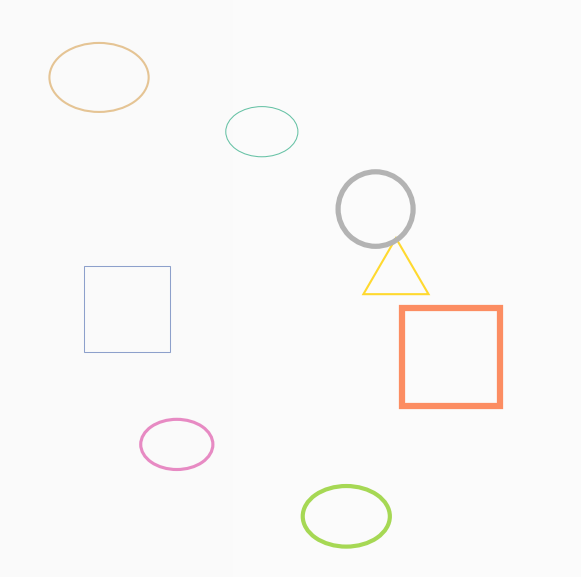[{"shape": "oval", "thickness": 0.5, "radius": 0.31, "center": [0.45, 0.771]}, {"shape": "square", "thickness": 3, "radius": 0.42, "center": [0.776, 0.381]}, {"shape": "square", "thickness": 0.5, "radius": 0.37, "center": [0.219, 0.464]}, {"shape": "oval", "thickness": 1.5, "radius": 0.31, "center": [0.304, 0.23]}, {"shape": "oval", "thickness": 2, "radius": 0.37, "center": [0.596, 0.105]}, {"shape": "triangle", "thickness": 1, "radius": 0.32, "center": [0.681, 0.522]}, {"shape": "oval", "thickness": 1, "radius": 0.43, "center": [0.17, 0.865]}, {"shape": "circle", "thickness": 2.5, "radius": 0.32, "center": [0.646, 0.637]}]